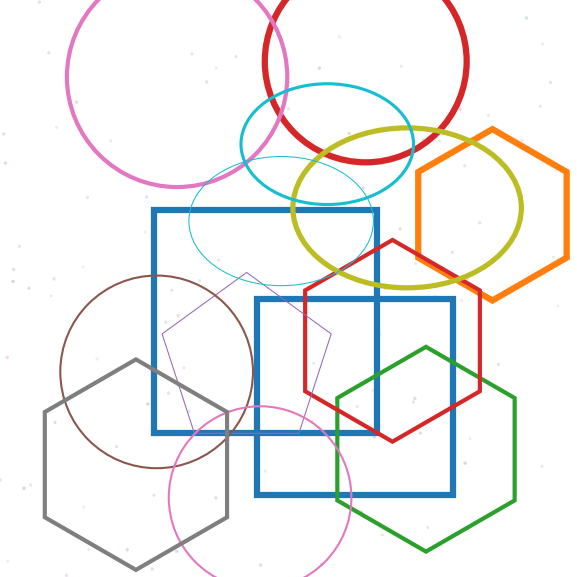[{"shape": "square", "thickness": 3, "radius": 0.97, "center": [0.459, 0.443]}, {"shape": "square", "thickness": 3, "radius": 0.85, "center": [0.614, 0.311]}, {"shape": "hexagon", "thickness": 3, "radius": 0.74, "center": [0.853, 0.627]}, {"shape": "hexagon", "thickness": 2, "radius": 0.89, "center": [0.738, 0.221]}, {"shape": "circle", "thickness": 3, "radius": 0.87, "center": [0.633, 0.893]}, {"shape": "hexagon", "thickness": 2, "radius": 0.87, "center": [0.68, 0.409]}, {"shape": "pentagon", "thickness": 0.5, "radius": 0.77, "center": [0.427, 0.373]}, {"shape": "circle", "thickness": 1, "radius": 0.83, "center": [0.271, 0.355]}, {"shape": "circle", "thickness": 2, "radius": 0.95, "center": [0.307, 0.866]}, {"shape": "circle", "thickness": 1, "radius": 0.79, "center": [0.45, 0.138]}, {"shape": "hexagon", "thickness": 2, "radius": 0.91, "center": [0.235, 0.195]}, {"shape": "oval", "thickness": 2.5, "radius": 0.99, "center": [0.705, 0.639]}, {"shape": "oval", "thickness": 1.5, "radius": 0.75, "center": [0.567, 0.75]}, {"shape": "oval", "thickness": 0.5, "radius": 0.8, "center": [0.487, 0.616]}]